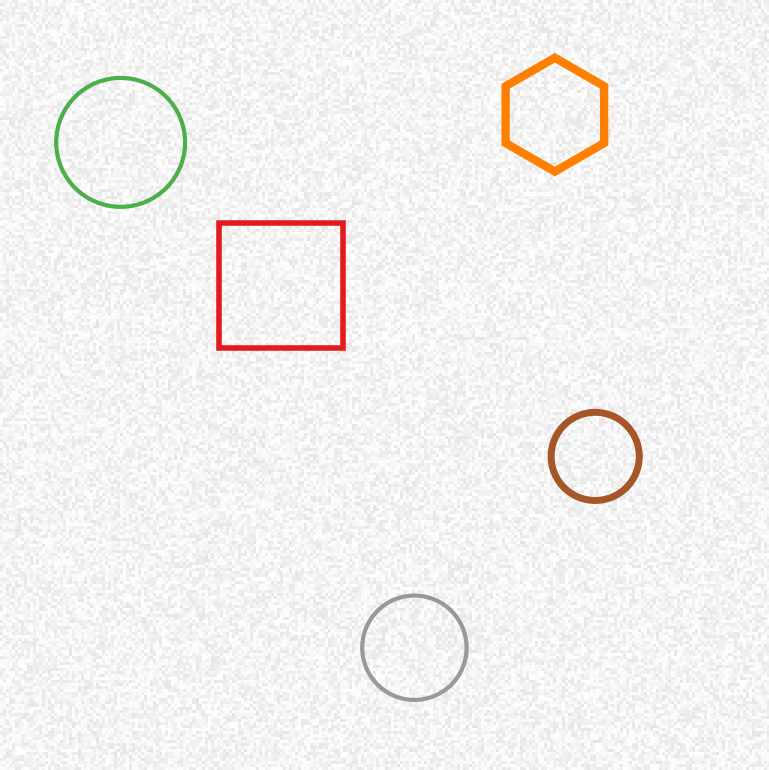[{"shape": "square", "thickness": 2, "radius": 0.4, "center": [0.365, 0.629]}, {"shape": "circle", "thickness": 1.5, "radius": 0.42, "center": [0.157, 0.815]}, {"shape": "hexagon", "thickness": 3, "radius": 0.37, "center": [0.721, 0.851]}, {"shape": "circle", "thickness": 2.5, "radius": 0.29, "center": [0.773, 0.407]}, {"shape": "circle", "thickness": 1.5, "radius": 0.34, "center": [0.538, 0.159]}]